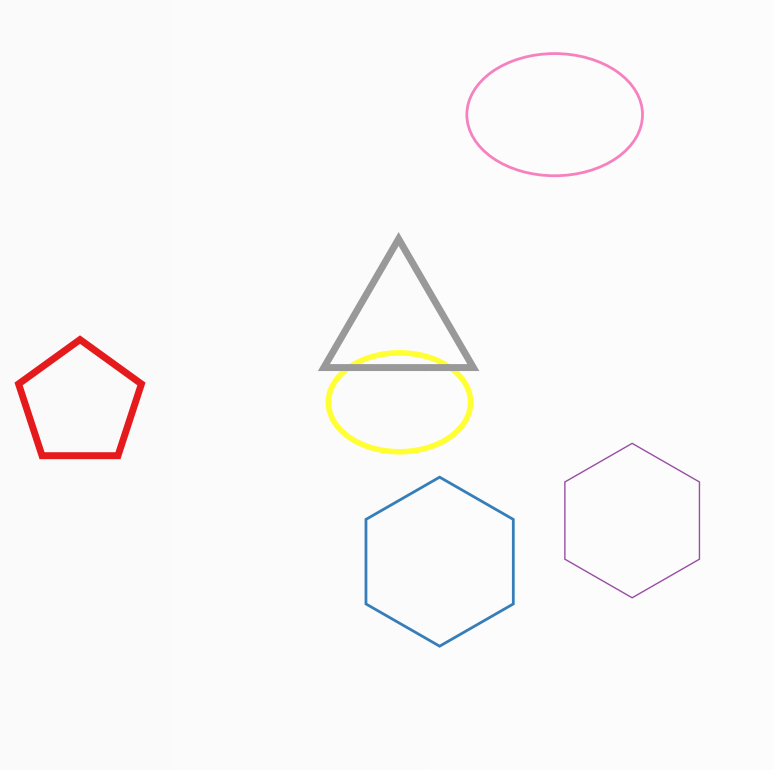[{"shape": "pentagon", "thickness": 2.5, "radius": 0.42, "center": [0.103, 0.476]}, {"shape": "hexagon", "thickness": 1, "radius": 0.55, "center": [0.567, 0.271]}, {"shape": "hexagon", "thickness": 0.5, "radius": 0.5, "center": [0.816, 0.324]}, {"shape": "oval", "thickness": 2, "radius": 0.46, "center": [0.515, 0.478]}, {"shape": "oval", "thickness": 1, "radius": 0.57, "center": [0.716, 0.851]}, {"shape": "triangle", "thickness": 2.5, "radius": 0.56, "center": [0.514, 0.578]}]